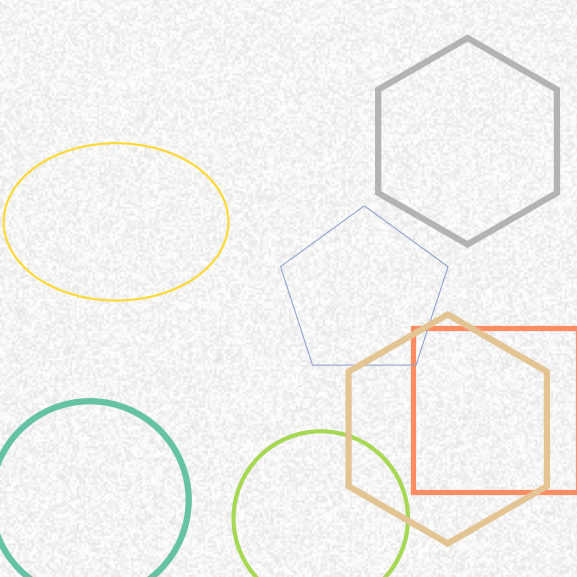[{"shape": "circle", "thickness": 3, "radius": 0.86, "center": [0.156, 0.133]}, {"shape": "square", "thickness": 2.5, "radius": 0.71, "center": [0.858, 0.289]}, {"shape": "pentagon", "thickness": 0.5, "radius": 0.76, "center": [0.631, 0.49]}, {"shape": "circle", "thickness": 2, "radius": 0.76, "center": [0.555, 0.101]}, {"shape": "oval", "thickness": 1, "radius": 0.97, "center": [0.201, 0.615]}, {"shape": "hexagon", "thickness": 3, "radius": 0.99, "center": [0.775, 0.256]}, {"shape": "hexagon", "thickness": 3, "radius": 0.89, "center": [0.81, 0.755]}]